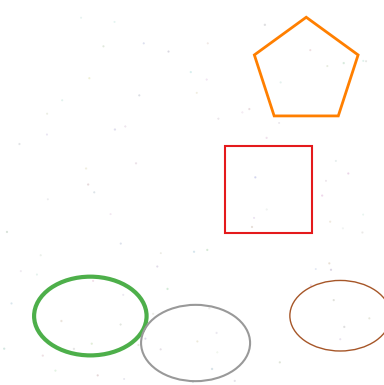[{"shape": "square", "thickness": 1.5, "radius": 0.57, "center": [0.698, 0.507]}, {"shape": "oval", "thickness": 3, "radius": 0.73, "center": [0.235, 0.179]}, {"shape": "pentagon", "thickness": 2, "radius": 0.71, "center": [0.795, 0.814]}, {"shape": "oval", "thickness": 1, "radius": 0.65, "center": [0.884, 0.18]}, {"shape": "oval", "thickness": 1.5, "radius": 0.71, "center": [0.508, 0.109]}]